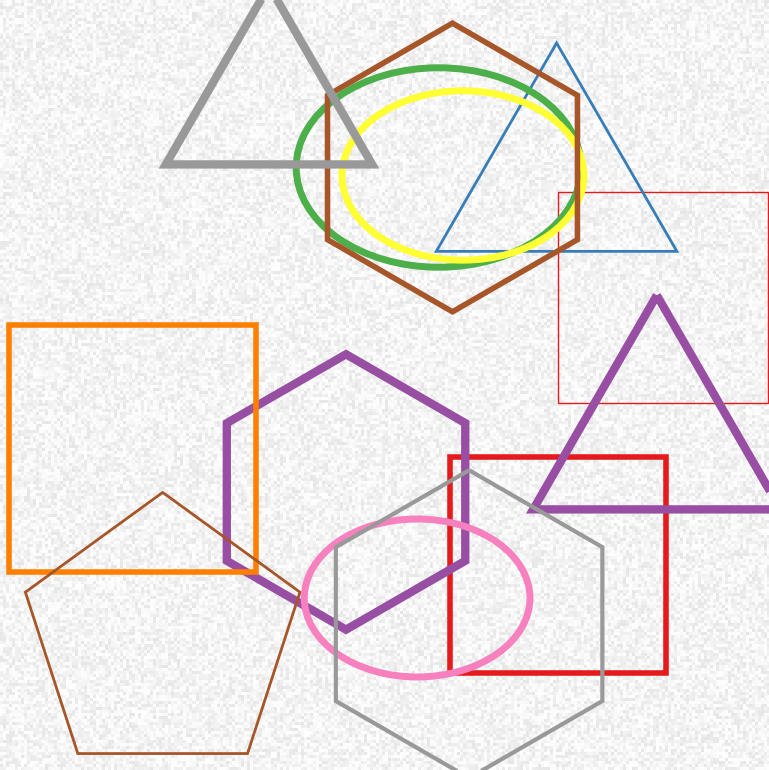[{"shape": "square", "thickness": 2, "radius": 0.7, "center": [0.725, 0.266]}, {"shape": "square", "thickness": 0.5, "radius": 0.68, "center": [0.861, 0.614]}, {"shape": "triangle", "thickness": 1, "radius": 0.9, "center": [0.723, 0.764]}, {"shape": "oval", "thickness": 2.5, "radius": 0.93, "center": [0.57, 0.782]}, {"shape": "triangle", "thickness": 3, "radius": 0.93, "center": [0.853, 0.431]}, {"shape": "hexagon", "thickness": 3, "radius": 0.89, "center": [0.449, 0.361]}, {"shape": "square", "thickness": 2, "radius": 0.8, "center": [0.173, 0.417]}, {"shape": "oval", "thickness": 2.5, "radius": 0.79, "center": [0.601, 0.772]}, {"shape": "pentagon", "thickness": 1, "radius": 0.94, "center": [0.211, 0.173]}, {"shape": "hexagon", "thickness": 2, "radius": 0.94, "center": [0.588, 0.782]}, {"shape": "oval", "thickness": 2.5, "radius": 0.73, "center": [0.542, 0.223]}, {"shape": "triangle", "thickness": 3, "radius": 0.77, "center": [0.349, 0.864]}, {"shape": "hexagon", "thickness": 1.5, "radius": 1.0, "center": [0.609, 0.189]}]